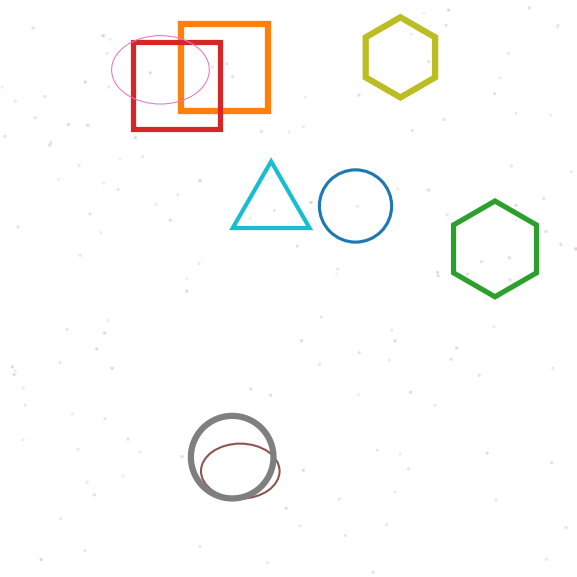[{"shape": "circle", "thickness": 1.5, "radius": 0.31, "center": [0.616, 0.642]}, {"shape": "square", "thickness": 3, "radius": 0.37, "center": [0.389, 0.882]}, {"shape": "hexagon", "thickness": 2.5, "radius": 0.41, "center": [0.857, 0.568]}, {"shape": "square", "thickness": 2.5, "radius": 0.38, "center": [0.306, 0.851]}, {"shape": "oval", "thickness": 1, "radius": 0.34, "center": [0.416, 0.183]}, {"shape": "oval", "thickness": 0.5, "radius": 0.42, "center": [0.278, 0.878]}, {"shape": "circle", "thickness": 3, "radius": 0.36, "center": [0.402, 0.208]}, {"shape": "hexagon", "thickness": 3, "radius": 0.35, "center": [0.693, 0.9]}, {"shape": "triangle", "thickness": 2, "radius": 0.38, "center": [0.469, 0.643]}]